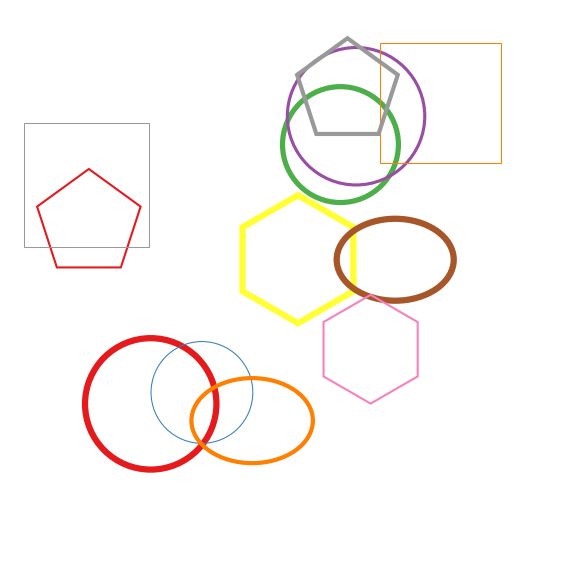[{"shape": "circle", "thickness": 3, "radius": 0.57, "center": [0.261, 0.3]}, {"shape": "pentagon", "thickness": 1, "radius": 0.47, "center": [0.154, 0.612]}, {"shape": "circle", "thickness": 0.5, "radius": 0.44, "center": [0.35, 0.32]}, {"shape": "circle", "thickness": 2.5, "radius": 0.5, "center": [0.59, 0.749]}, {"shape": "circle", "thickness": 1.5, "radius": 0.59, "center": [0.617, 0.798]}, {"shape": "oval", "thickness": 2, "radius": 0.53, "center": [0.437, 0.271]}, {"shape": "square", "thickness": 0.5, "radius": 0.52, "center": [0.763, 0.821]}, {"shape": "hexagon", "thickness": 3, "radius": 0.55, "center": [0.516, 0.55]}, {"shape": "oval", "thickness": 3, "radius": 0.51, "center": [0.684, 0.549]}, {"shape": "hexagon", "thickness": 1, "radius": 0.47, "center": [0.642, 0.394]}, {"shape": "pentagon", "thickness": 2, "radius": 0.46, "center": [0.602, 0.841]}, {"shape": "square", "thickness": 0.5, "radius": 0.54, "center": [0.149, 0.679]}]